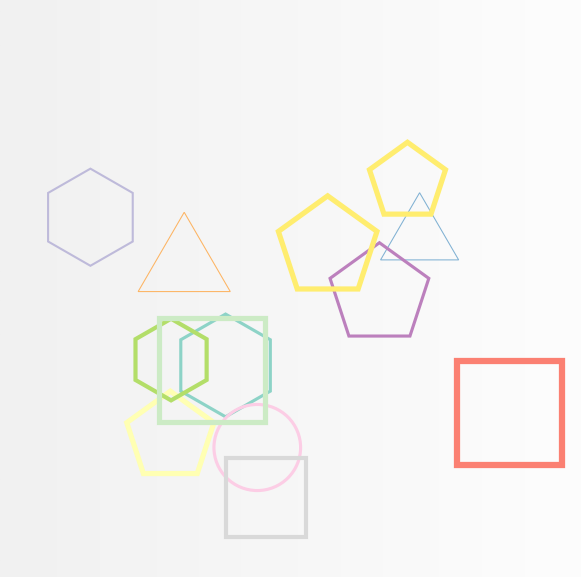[{"shape": "hexagon", "thickness": 1.5, "radius": 0.44, "center": [0.388, 0.366]}, {"shape": "pentagon", "thickness": 2.5, "radius": 0.39, "center": [0.293, 0.243]}, {"shape": "hexagon", "thickness": 1, "radius": 0.42, "center": [0.156, 0.623]}, {"shape": "square", "thickness": 3, "radius": 0.45, "center": [0.877, 0.284]}, {"shape": "triangle", "thickness": 0.5, "radius": 0.39, "center": [0.722, 0.588]}, {"shape": "triangle", "thickness": 0.5, "radius": 0.46, "center": [0.317, 0.54]}, {"shape": "hexagon", "thickness": 2, "radius": 0.35, "center": [0.294, 0.377]}, {"shape": "circle", "thickness": 1.5, "radius": 0.37, "center": [0.443, 0.224]}, {"shape": "square", "thickness": 2, "radius": 0.34, "center": [0.458, 0.137]}, {"shape": "pentagon", "thickness": 1.5, "radius": 0.45, "center": [0.653, 0.49]}, {"shape": "square", "thickness": 2.5, "radius": 0.45, "center": [0.365, 0.358]}, {"shape": "pentagon", "thickness": 2.5, "radius": 0.34, "center": [0.701, 0.684]}, {"shape": "pentagon", "thickness": 2.5, "radius": 0.45, "center": [0.564, 0.571]}]